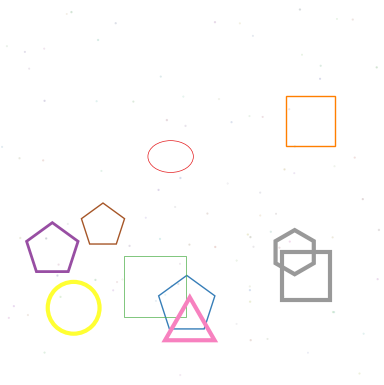[{"shape": "oval", "thickness": 0.5, "radius": 0.3, "center": [0.443, 0.593]}, {"shape": "pentagon", "thickness": 1, "radius": 0.38, "center": [0.485, 0.208]}, {"shape": "square", "thickness": 0.5, "radius": 0.4, "center": [0.403, 0.256]}, {"shape": "pentagon", "thickness": 2, "radius": 0.35, "center": [0.136, 0.351]}, {"shape": "square", "thickness": 1, "radius": 0.32, "center": [0.806, 0.686]}, {"shape": "circle", "thickness": 3, "radius": 0.34, "center": [0.191, 0.201]}, {"shape": "pentagon", "thickness": 1, "radius": 0.29, "center": [0.267, 0.414]}, {"shape": "triangle", "thickness": 3, "radius": 0.37, "center": [0.493, 0.153]}, {"shape": "square", "thickness": 3, "radius": 0.31, "center": [0.795, 0.283]}, {"shape": "hexagon", "thickness": 3, "radius": 0.29, "center": [0.765, 0.345]}]